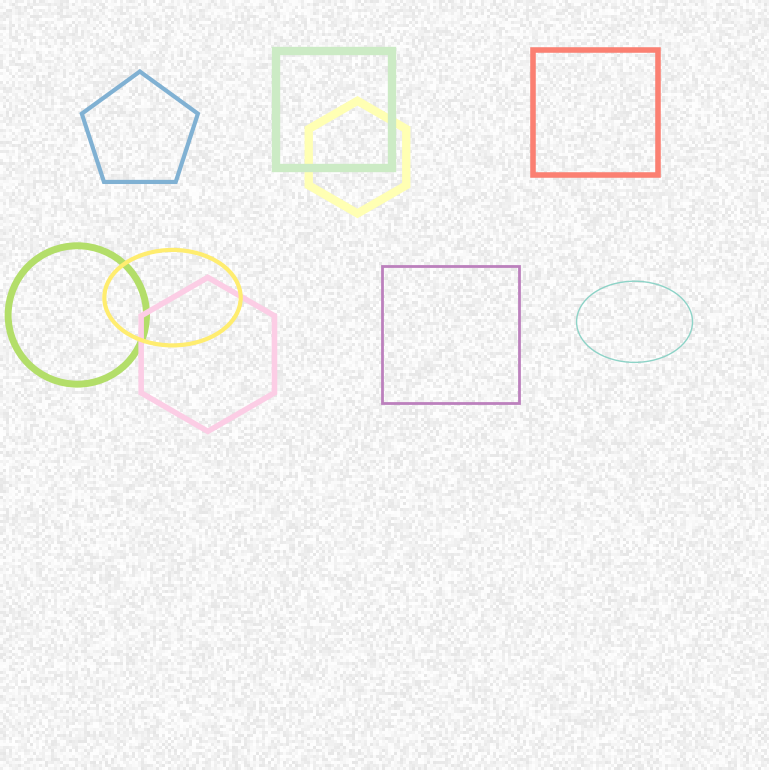[{"shape": "oval", "thickness": 0.5, "radius": 0.38, "center": [0.824, 0.582]}, {"shape": "hexagon", "thickness": 3, "radius": 0.37, "center": [0.464, 0.796]}, {"shape": "square", "thickness": 2, "radius": 0.41, "center": [0.773, 0.854]}, {"shape": "pentagon", "thickness": 1.5, "radius": 0.4, "center": [0.182, 0.828]}, {"shape": "circle", "thickness": 2.5, "radius": 0.45, "center": [0.1, 0.591]}, {"shape": "hexagon", "thickness": 2, "radius": 0.5, "center": [0.27, 0.54]}, {"shape": "square", "thickness": 1, "radius": 0.44, "center": [0.585, 0.565]}, {"shape": "square", "thickness": 3, "radius": 0.38, "center": [0.434, 0.858]}, {"shape": "oval", "thickness": 1.5, "radius": 0.44, "center": [0.224, 0.613]}]